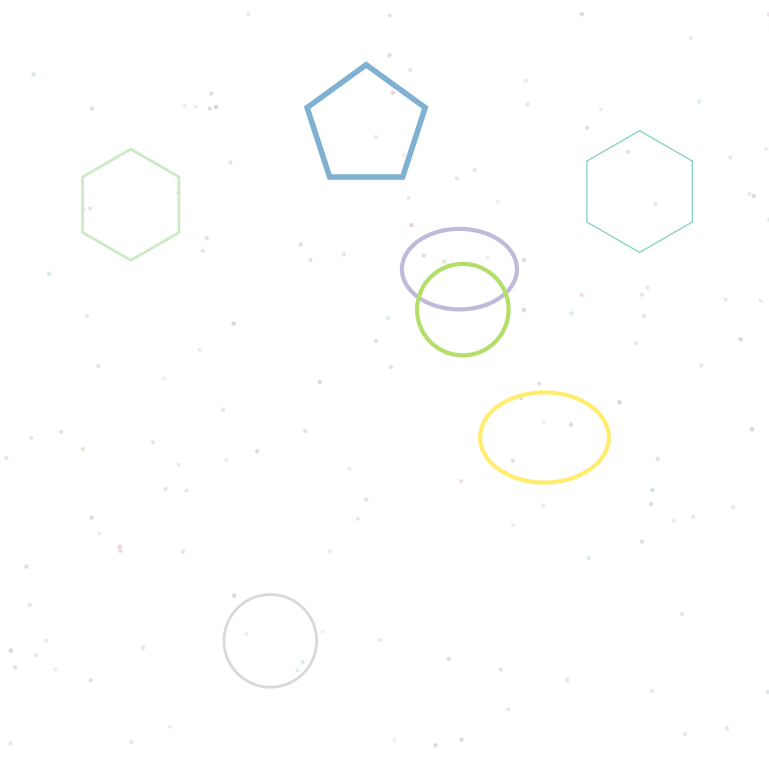[{"shape": "hexagon", "thickness": 0.5, "radius": 0.4, "center": [0.831, 0.751]}, {"shape": "oval", "thickness": 1.5, "radius": 0.37, "center": [0.597, 0.65]}, {"shape": "pentagon", "thickness": 2, "radius": 0.4, "center": [0.476, 0.835]}, {"shape": "circle", "thickness": 1.5, "radius": 0.3, "center": [0.601, 0.598]}, {"shape": "circle", "thickness": 1, "radius": 0.3, "center": [0.351, 0.168]}, {"shape": "hexagon", "thickness": 1, "radius": 0.36, "center": [0.17, 0.734]}, {"shape": "oval", "thickness": 1.5, "radius": 0.42, "center": [0.707, 0.432]}]